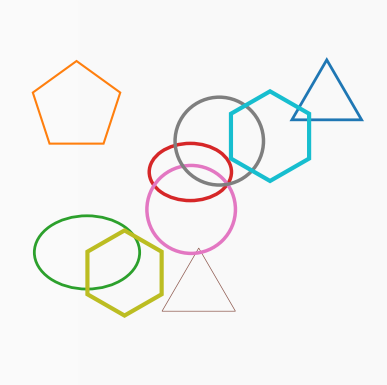[{"shape": "triangle", "thickness": 2, "radius": 0.52, "center": [0.843, 0.741]}, {"shape": "pentagon", "thickness": 1.5, "radius": 0.59, "center": [0.198, 0.723]}, {"shape": "oval", "thickness": 2, "radius": 0.68, "center": [0.225, 0.344]}, {"shape": "oval", "thickness": 2.5, "radius": 0.53, "center": [0.491, 0.553]}, {"shape": "triangle", "thickness": 0.5, "radius": 0.55, "center": [0.513, 0.246]}, {"shape": "circle", "thickness": 2.5, "radius": 0.57, "center": [0.493, 0.456]}, {"shape": "circle", "thickness": 2.5, "radius": 0.57, "center": [0.566, 0.634]}, {"shape": "hexagon", "thickness": 3, "radius": 0.55, "center": [0.321, 0.291]}, {"shape": "hexagon", "thickness": 3, "radius": 0.58, "center": [0.697, 0.646]}]